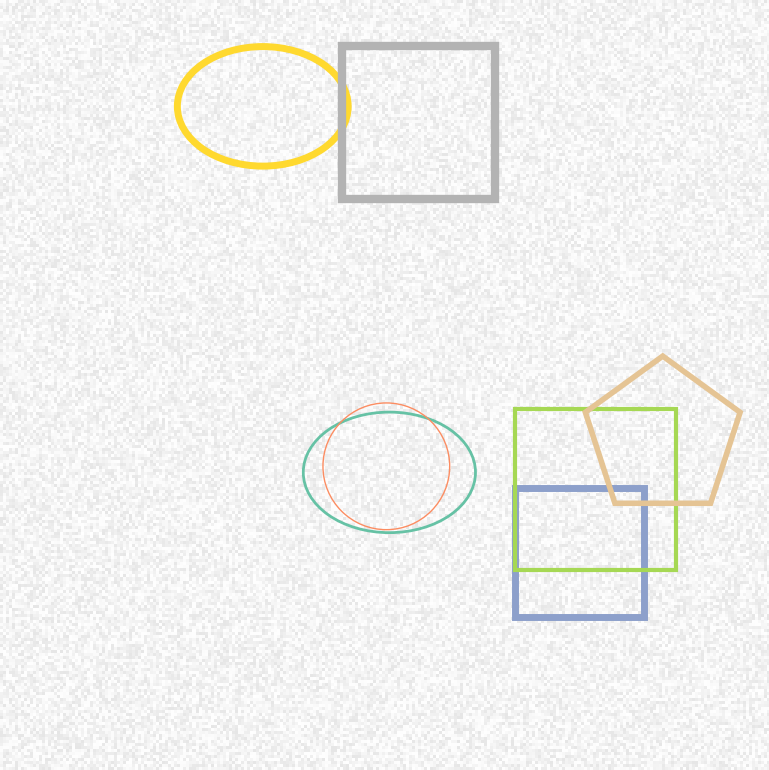[{"shape": "oval", "thickness": 1, "radius": 0.56, "center": [0.506, 0.387]}, {"shape": "circle", "thickness": 0.5, "radius": 0.41, "center": [0.502, 0.394]}, {"shape": "square", "thickness": 2.5, "radius": 0.42, "center": [0.753, 0.283]}, {"shape": "square", "thickness": 1.5, "radius": 0.52, "center": [0.774, 0.364]}, {"shape": "oval", "thickness": 2.5, "radius": 0.55, "center": [0.341, 0.862]}, {"shape": "pentagon", "thickness": 2, "radius": 0.53, "center": [0.861, 0.432]}, {"shape": "square", "thickness": 3, "radius": 0.49, "center": [0.544, 0.841]}]